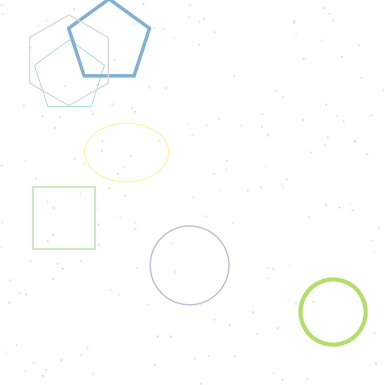[{"shape": "pentagon", "thickness": 0.5, "radius": 0.48, "center": [0.18, 0.801]}, {"shape": "circle", "thickness": 1, "radius": 0.51, "center": [0.492, 0.311]}, {"shape": "pentagon", "thickness": 2.5, "radius": 0.55, "center": [0.283, 0.892]}, {"shape": "circle", "thickness": 3, "radius": 0.42, "center": [0.865, 0.19]}, {"shape": "hexagon", "thickness": 1, "radius": 0.59, "center": [0.179, 0.843]}, {"shape": "square", "thickness": 1.5, "radius": 0.4, "center": [0.167, 0.435]}, {"shape": "oval", "thickness": 0.5, "radius": 0.55, "center": [0.329, 0.604]}]